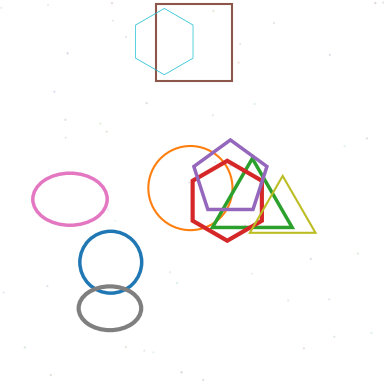[{"shape": "circle", "thickness": 2.5, "radius": 0.4, "center": [0.288, 0.319]}, {"shape": "circle", "thickness": 1.5, "radius": 0.55, "center": [0.495, 0.511]}, {"shape": "triangle", "thickness": 2.5, "radius": 0.6, "center": [0.655, 0.469]}, {"shape": "hexagon", "thickness": 3, "radius": 0.52, "center": [0.59, 0.479]}, {"shape": "pentagon", "thickness": 2.5, "radius": 0.5, "center": [0.598, 0.537]}, {"shape": "square", "thickness": 1.5, "radius": 0.5, "center": [0.504, 0.889]}, {"shape": "oval", "thickness": 2.5, "radius": 0.48, "center": [0.182, 0.483]}, {"shape": "oval", "thickness": 3, "radius": 0.41, "center": [0.286, 0.199]}, {"shape": "triangle", "thickness": 1.5, "radius": 0.49, "center": [0.734, 0.445]}, {"shape": "hexagon", "thickness": 0.5, "radius": 0.43, "center": [0.427, 0.892]}]